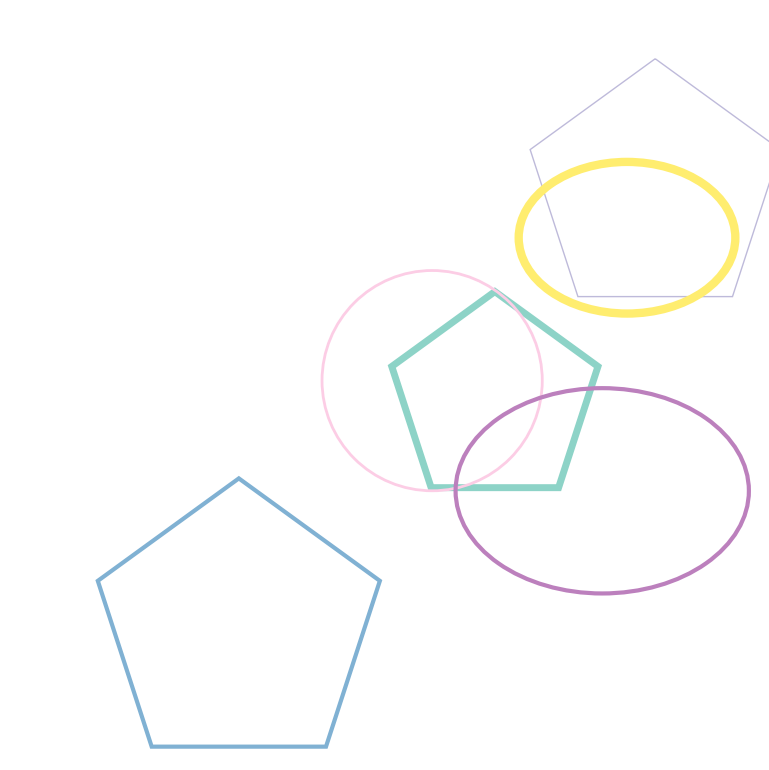[{"shape": "pentagon", "thickness": 2.5, "radius": 0.7, "center": [0.643, 0.481]}, {"shape": "pentagon", "thickness": 0.5, "radius": 0.85, "center": [0.851, 0.753]}, {"shape": "pentagon", "thickness": 1.5, "radius": 0.96, "center": [0.31, 0.186]}, {"shape": "circle", "thickness": 1, "radius": 0.72, "center": [0.561, 0.506]}, {"shape": "oval", "thickness": 1.5, "radius": 0.95, "center": [0.782, 0.363]}, {"shape": "oval", "thickness": 3, "radius": 0.7, "center": [0.814, 0.691]}]